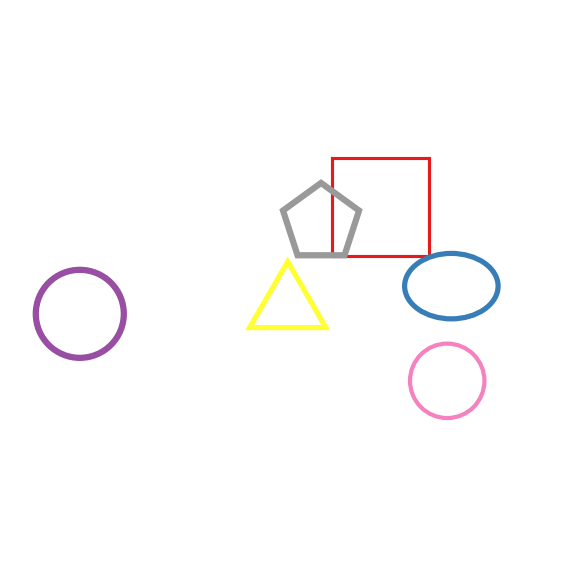[{"shape": "square", "thickness": 1.5, "radius": 0.42, "center": [0.659, 0.641]}, {"shape": "oval", "thickness": 2.5, "radius": 0.4, "center": [0.782, 0.504]}, {"shape": "circle", "thickness": 3, "radius": 0.38, "center": [0.138, 0.456]}, {"shape": "triangle", "thickness": 2.5, "radius": 0.38, "center": [0.498, 0.47]}, {"shape": "circle", "thickness": 2, "radius": 0.32, "center": [0.774, 0.34]}, {"shape": "pentagon", "thickness": 3, "radius": 0.35, "center": [0.556, 0.613]}]